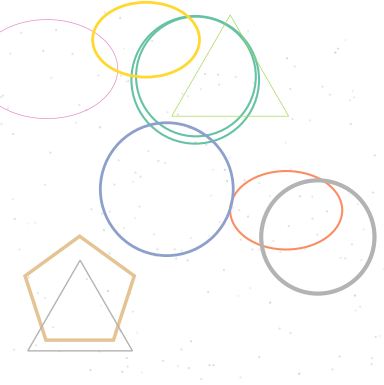[{"shape": "circle", "thickness": 1.5, "radius": 0.78, "center": [0.509, 0.801]}, {"shape": "circle", "thickness": 1.5, "radius": 0.83, "center": [0.507, 0.793]}, {"shape": "oval", "thickness": 1.5, "radius": 0.73, "center": [0.743, 0.454]}, {"shape": "circle", "thickness": 2, "radius": 0.86, "center": [0.433, 0.509]}, {"shape": "oval", "thickness": 0.5, "radius": 0.92, "center": [0.122, 0.821]}, {"shape": "triangle", "thickness": 0.5, "radius": 0.88, "center": [0.598, 0.786]}, {"shape": "oval", "thickness": 2, "radius": 0.69, "center": [0.379, 0.897]}, {"shape": "pentagon", "thickness": 2.5, "radius": 0.75, "center": [0.207, 0.237]}, {"shape": "triangle", "thickness": 1, "radius": 0.78, "center": [0.208, 0.167]}, {"shape": "circle", "thickness": 3, "radius": 0.74, "center": [0.826, 0.384]}]